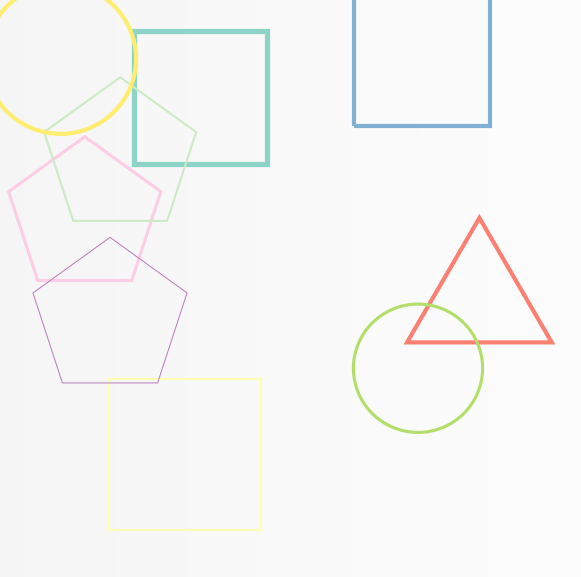[{"shape": "square", "thickness": 2.5, "radius": 0.57, "center": [0.345, 0.831]}, {"shape": "square", "thickness": 1, "radius": 0.66, "center": [0.318, 0.212]}, {"shape": "triangle", "thickness": 2, "radius": 0.72, "center": [0.825, 0.478]}, {"shape": "square", "thickness": 2, "radius": 0.58, "center": [0.726, 0.898]}, {"shape": "circle", "thickness": 1.5, "radius": 0.56, "center": [0.719, 0.361]}, {"shape": "pentagon", "thickness": 1.5, "radius": 0.69, "center": [0.146, 0.625]}, {"shape": "pentagon", "thickness": 0.5, "radius": 0.7, "center": [0.189, 0.449]}, {"shape": "pentagon", "thickness": 1, "radius": 0.69, "center": [0.207, 0.728]}, {"shape": "circle", "thickness": 2, "radius": 0.65, "center": [0.104, 0.897]}]